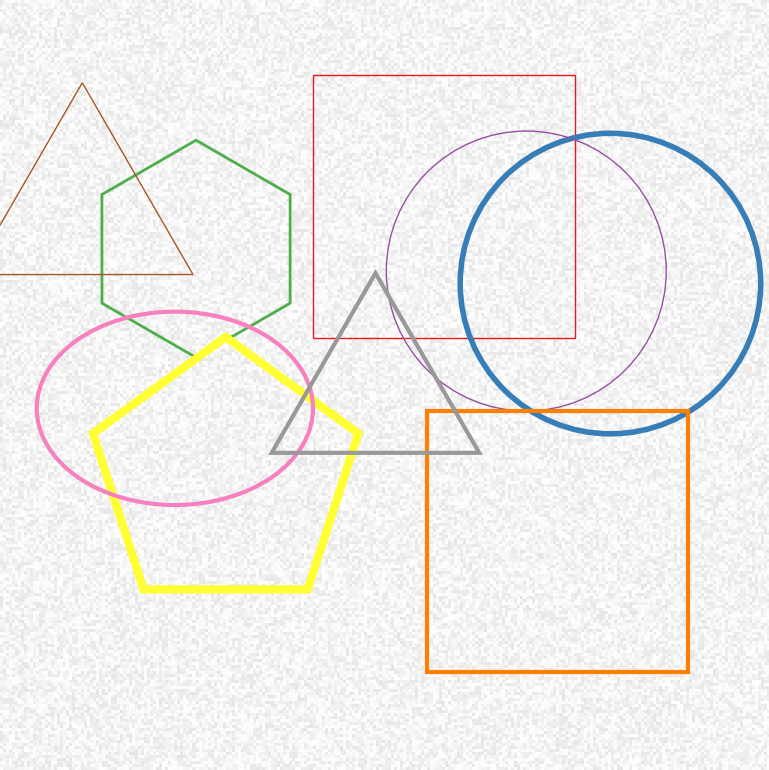[{"shape": "square", "thickness": 0.5, "radius": 0.85, "center": [0.577, 0.732]}, {"shape": "circle", "thickness": 2, "radius": 0.98, "center": [0.793, 0.632]}, {"shape": "hexagon", "thickness": 1, "radius": 0.71, "center": [0.255, 0.677]}, {"shape": "circle", "thickness": 0.5, "radius": 0.91, "center": [0.683, 0.648]}, {"shape": "square", "thickness": 1.5, "radius": 0.85, "center": [0.724, 0.296]}, {"shape": "pentagon", "thickness": 3, "radius": 0.91, "center": [0.293, 0.381]}, {"shape": "triangle", "thickness": 0.5, "radius": 0.83, "center": [0.107, 0.726]}, {"shape": "oval", "thickness": 1.5, "radius": 0.9, "center": [0.227, 0.47]}, {"shape": "triangle", "thickness": 1.5, "radius": 0.78, "center": [0.488, 0.49]}]